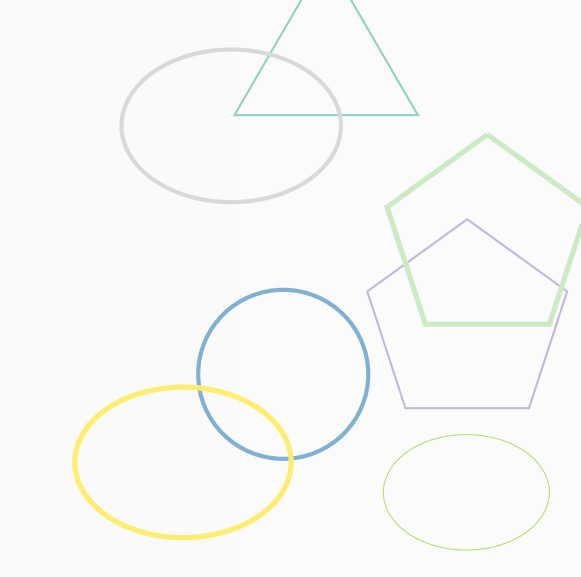[{"shape": "triangle", "thickness": 1, "radius": 0.91, "center": [0.561, 0.891]}, {"shape": "pentagon", "thickness": 1, "radius": 0.9, "center": [0.804, 0.439]}, {"shape": "circle", "thickness": 2, "radius": 0.73, "center": [0.487, 0.351]}, {"shape": "oval", "thickness": 0.5, "radius": 0.71, "center": [0.802, 0.147]}, {"shape": "oval", "thickness": 2, "radius": 0.94, "center": [0.398, 0.781]}, {"shape": "pentagon", "thickness": 2.5, "radius": 0.91, "center": [0.839, 0.585]}, {"shape": "oval", "thickness": 2.5, "radius": 0.93, "center": [0.315, 0.198]}]